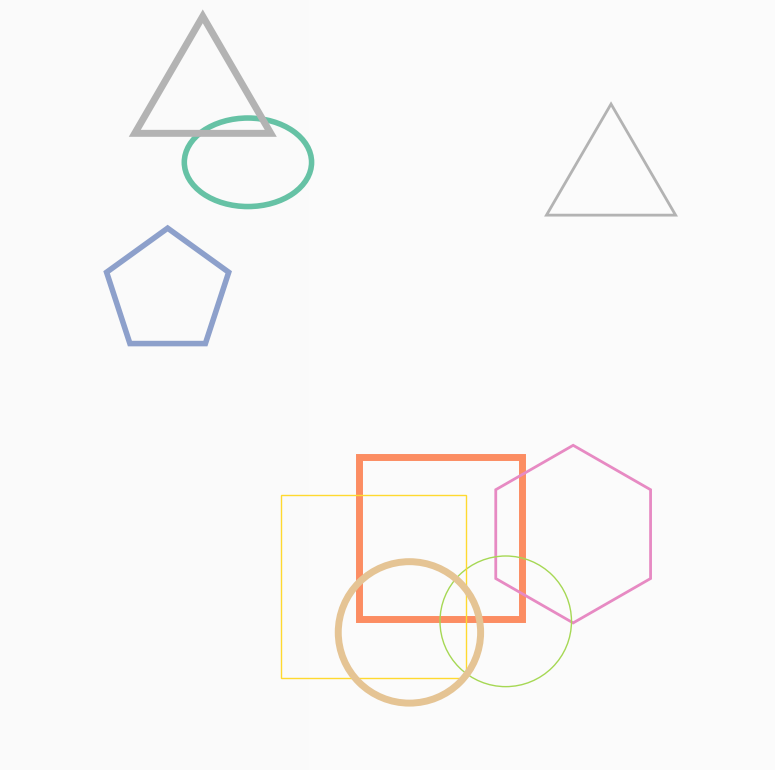[{"shape": "oval", "thickness": 2, "radius": 0.41, "center": [0.32, 0.789]}, {"shape": "square", "thickness": 2.5, "radius": 0.53, "center": [0.568, 0.301]}, {"shape": "pentagon", "thickness": 2, "radius": 0.41, "center": [0.216, 0.621]}, {"shape": "hexagon", "thickness": 1, "radius": 0.58, "center": [0.74, 0.306]}, {"shape": "circle", "thickness": 0.5, "radius": 0.42, "center": [0.653, 0.193]}, {"shape": "square", "thickness": 0.5, "radius": 0.6, "center": [0.482, 0.238]}, {"shape": "circle", "thickness": 2.5, "radius": 0.46, "center": [0.528, 0.179]}, {"shape": "triangle", "thickness": 1, "radius": 0.48, "center": [0.788, 0.769]}, {"shape": "triangle", "thickness": 2.5, "radius": 0.51, "center": [0.262, 0.877]}]